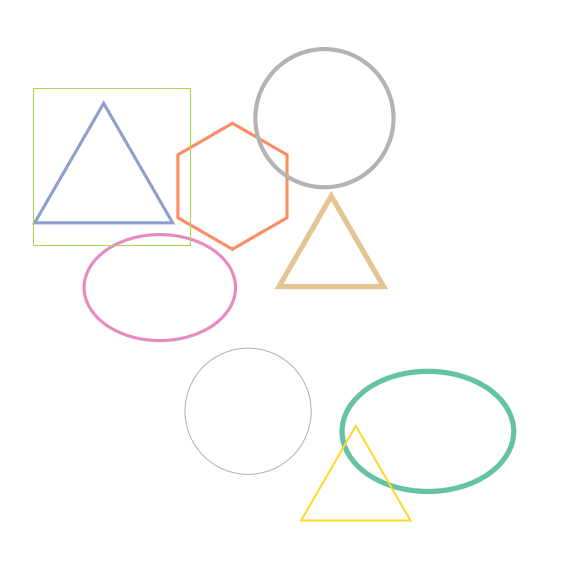[{"shape": "oval", "thickness": 2.5, "radius": 0.74, "center": [0.741, 0.252]}, {"shape": "hexagon", "thickness": 1.5, "radius": 0.55, "center": [0.403, 0.677]}, {"shape": "triangle", "thickness": 1.5, "radius": 0.69, "center": [0.18, 0.682]}, {"shape": "oval", "thickness": 1.5, "radius": 0.66, "center": [0.277, 0.501]}, {"shape": "square", "thickness": 0.5, "radius": 0.68, "center": [0.193, 0.711]}, {"shape": "triangle", "thickness": 1, "radius": 0.55, "center": [0.616, 0.153]}, {"shape": "triangle", "thickness": 2.5, "radius": 0.52, "center": [0.574, 0.555]}, {"shape": "circle", "thickness": 2, "radius": 0.6, "center": [0.562, 0.794]}, {"shape": "circle", "thickness": 0.5, "radius": 0.55, "center": [0.43, 0.287]}]